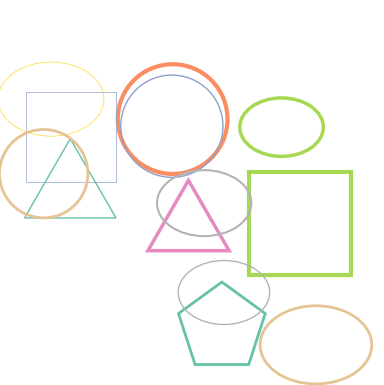[{"shape": "pentagon", "thickness": 2, "radius": 0.59, "center": [0.576, 0.149]}, {"shape": "triangle", "thickness": 1, "radius": 0.69, "center": [0.182, 0.503]}, {"shape": "circle", "thickness": 3, "radius": 0.71, "center": [0.448, 0.691]}, {"shape": "square", "thickness": 0.5, "radius": 0.58, "center": [0.186, 0.645]}, {"shape": "circle", "thickness": 1, "radius": 0.66, "center": [0.446, 0.672]}, {"shape": "triangle", "thickness": 2.5, "radius": 0.61, "center": [0.49, 0.41]}, {"shape": "square", "thickness": 3, "radius": 0.67, "center": [0.779, 0.42]}, {"shape": "oval", "thickness": 2.5, "radius": 0.54, "center": [0.731, 0.67]}, {"shape": "oval", "thickness": 0.5, "radius": 0.69, "center": [0.133, 0.743]}, {"shape": "oval", "thickness": 2, "radius": 0.72, "center": [0.821, 0.104]}, {"shape": "circle", "thickness": 2, "radius": 0.57, "center": [0.113, 0.549]}, {"shape": "oval", "thickness": 1.5, "radius": 0.61, "center": [0.53, 0.472]}, {"shape": "oval", "thickness": 1, "radius": 0.59, "center": [0.582, 0.24]}]